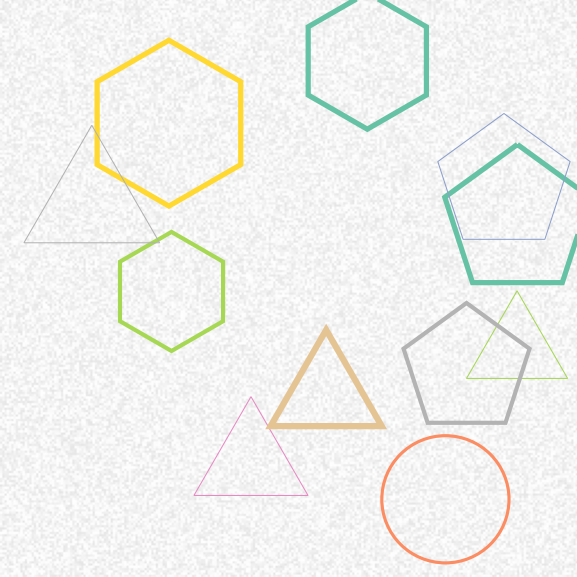[{"shape": "hexagon", "thickness": 2.5, "radius": 0.59, "center": [0.636, 0.894]}, {"shape": "pentagon", "thickness": 2.5, "radius": 0.66, "center": [0.896, 0.617]}, {"shape": "circle", "thickness": 1.5, "radius": 0.55, "center": [0.771, 0.135]}, {"shape": "pentagon", "thickness": 0.5, "radius": 0.6, "center": [0.873, 0.682]}, {"shape": "triangle", "thickness": 0.5, "radius": 0.57, "center": [0.435, 0.198]}, {"shape": "triangle", "thickness": 0.5, "radius": 0.51, "center": [0.895, 0.394]}, {"shape": "hexagon", "thickness": 2, "radius": 0.52, "center": [0.297, 0.494]}, {"shape": "hexagon", "thickness": 2.5, "radius": 0.72, "center": [0.293, 0.786]}, {"shape": "triangle", "thickness": 3, "radius": 0.56, "center": [0.565, 0.317]}, {"shape": "pentagon", "thickness": 2, "radius": 0.57, "center": [0.808, 0.36]}, {"shape": "triangle", "thickness": 0.5, "radius": 0.68, "center": [0.159, 0.647]}]